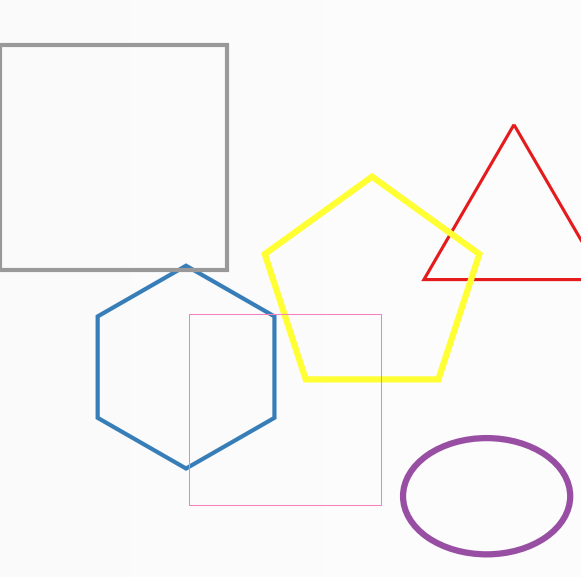[{"shape": "triangle", "thickness": 1.5, "radius": 0.89, "center": [0.884, 0.604]}, {"shape": "hexagon", "thickness": 2, "radius": 0.88, "center": [0.32, 0.363]}, {"shape": "oval", "thickness": 3, "radius": 0.72, "center": [0.837, 0.14]}, {"shape": "pentagon", "thickness": 3, "radius": 0.97, "center": [0.64, 0.499]}, {"shape": "square", "thickness": 0.5, "radius": 0.83, "center": [0.49, 0.29]}, {"shape": "square", "thickness": 2, "radius": 0.97, "center": [0.195, 0.726]}]